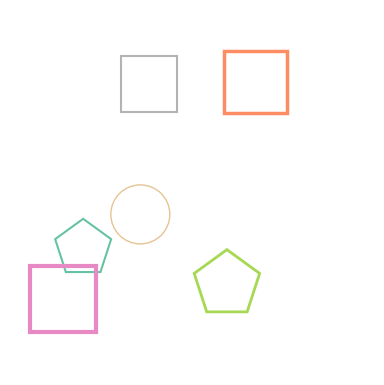[{"shape": "pentagon", "thickness": 1.5, "radius": 0.38, "center": [0.216, 0.355]}, {"shape": "square", "thickness": 2.5, "radius": 0.4, "center": [0.663, 0.786]}, {"shape": "square", "thickness": 3, "radius": 0.43, "center": [0.163, 0.223]}, {"shape": "pentagon", "thickness": 2, "radius": 0.45, "center": [0.589, 0.262]}, {"shape": "circle", "thickness": 1, "radius": 0.38, "center": [0.364, 0.443]}, {"shape": "square", "thickness": 1.5, "radius": 0.37, "center": [0.387, 0.781]}]